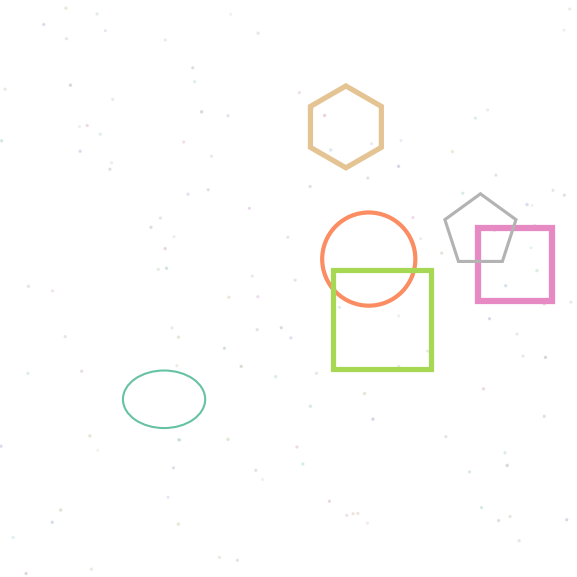[{"shape": "oval", "thickness": 1, "radius": 0.36, "center": [0.284, 0.308]}, {"shape": "circle", "thickness": 2, "radius": 0.4, "center": [0.639, 0.55]}, {"shape": "square", "thickness": 3, "radius": 0.32, "center": [0.891, 0.541]}, {"shape": "square", "thickness": 2.5, "radius": 0.43, "center": [0.662, 0.446]}, {"shape": "hexagon", "thickness": 2.5, "radius": 0.35, "center": [0.599, 0.779]}, {"shape": "pentagon", "thickness": 1.5, "radius": 0.32, "center": [0.832, 0.599]}]